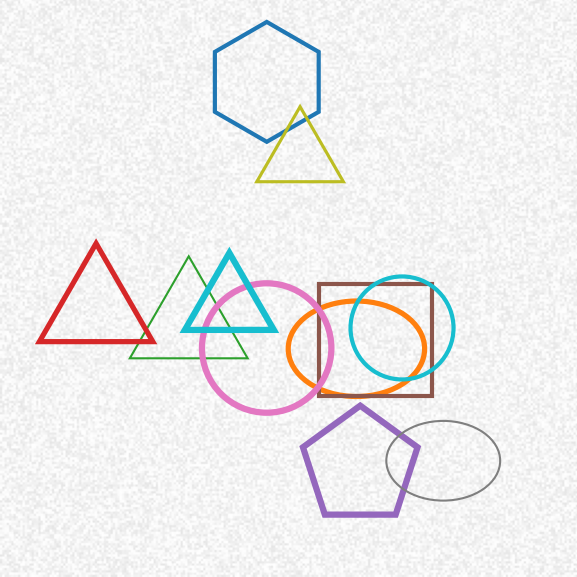[{"shape": "hexagon", "thickness": 2, "radius": 0.52, "center": [0.462, 0.857]}, {"shape": "oval", "thickness": 2.5, "radius": 0.59, "center": [0.617, 0.395]}, {"shape": "triangle", "thickness": 1, "radius": 0.59, "center": [0.327, 0.438]}, {"shape": "triangle", "thickness": 2.5, "radius": 0.57, "center": [0.166, 0.464]}, {"shape": "pentagon", "thickness": 3, "radius": 0.52, "center": [0.624, 0.192]}, {"shape": "square", "thickness": 2, "radius": 0.49, "center": [0.65, 0.41]}, {"shape": "circle", "thickness": 3, "radius": 0.56, "center": [0.462, 0.397]}, {"shape": "oval", "thickness": 1, "radius": 0.49, "center": [0.768, 0.201]}, {"shape": "triangle", "thickness": 1.5, "radius": 0.43, "center": [0.52, 0.728]}, {"shape": "circle", "thickness": 2, "radius": 0.45, "center": [0.696, 0.431]}, {"shape": "triangle", "thickness": 3, "radius": 0.44, "center": [0.397, 0.472]}]